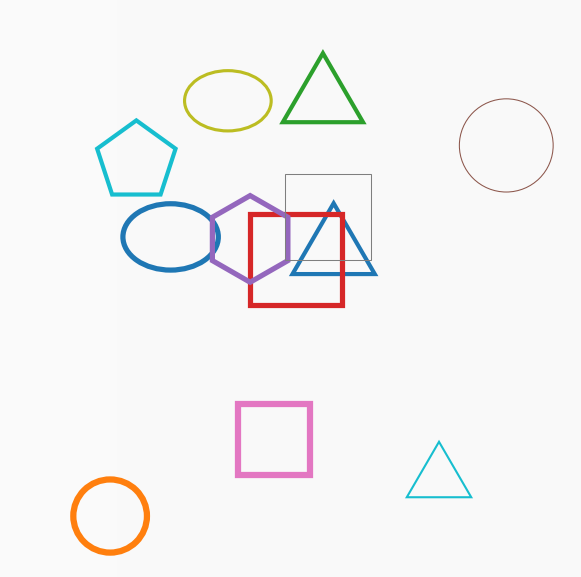[{"shape": "triangle", "thickness": 2, "radius": 0.41, "center": [0.574, 0.565]}, {"shape": "oval", "thickness": 2.5, "radius": 0.41, "center": [0.294, 0.589]}, {"shape": "circle", "thickness": 3, "radius": 0.32, "center": [0.189, 0.106]}, {"shape": "triangle", "thickness": 2, "radius": 0.4, "center": [0.556, 0.827]}, {"shape": "square", "thickness": 2.5, "radius": 0.39, "center": [0.51, 0.549]}, {"shape": "hexagon", "thickness": 2.5, "radius": 0.38, "center": [0.43, 0.585]}, {"shape": "circle", "thickness": 0.5, "radius": 0.4, "center": [0.871, 0.747]}, {"shape": "square", "thickness": 3, "radius": 0.31, "center": [0.472, 0.238]}, {"shape": "square", "thickness": 0.5, "radius": 0.37, "center": [0.564, 0.623]}, {"shape": "oval", "thickness": 1.5, "radius": 0.37, "center": [0.392, 0.825]}, {"shape": "pentagon", "thickness": 2, "radius": 0.35, "center": [0.235, 0.72]}, {"shape": "triangle", "thickness": 1, "radius": 0.32, "center": [0.755, 0.17]}]